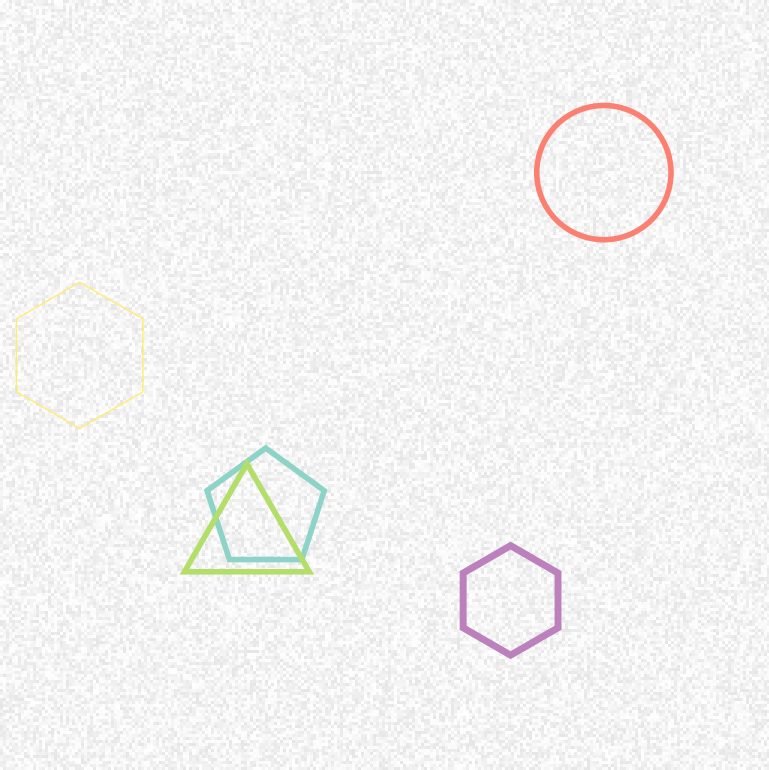[{"shape": "pentagon", "thickness": 2, "radius": 0.4, "center": [0.345, 0.338]}, {"shape": "circle", "thickness": 2, "radius": 0.44, "center": [0.784, 0.776]}, {"shape": "triangle", "thickness": 2, "radius": 0.47, "center": [0.321, 0.304]}, {"shape": "hexagon", "thickness": 2.5, "radius": 0.36, "center": [0.663, 0.22]}, {"shape": "hexagon", "thickness": 0.5, "radius": 0.47, "center": [0.103, 0.539]}]